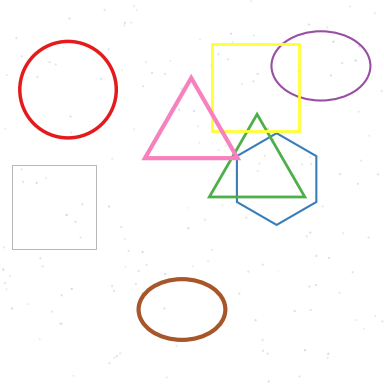[{"shape": "circle", "thickness": 2.5, "radius": 0.63, "center": [0.177, 0.767]}, {"shape": "hexagon", "thickness": 1.5, "radius": 0.6, "center": [0.719, 0.535]}, {"shape": "triangle", "thickness": 2, "radius": 0.72, "center": [0.668, 0.56]}, {"shape": "oval", "thickness": 1.5, "radius": 0.64, "center": [0.834, 0.829]}, {"shape": "square", "thickness": 2, "radius": 0.57, "center": [0.664, 0.772]}, {"shape": "oval", "thickness": 3, "radius": 0.56, "center": [0.473, 0.196]}, {"shape": "triangle", "thickness": 3, "radius": 0.69, "center": [0.497, 0.659]}, {"shape": "square", "thickness": 0.5, "radius": 0.55, "center": [0.141, 0.462]}]